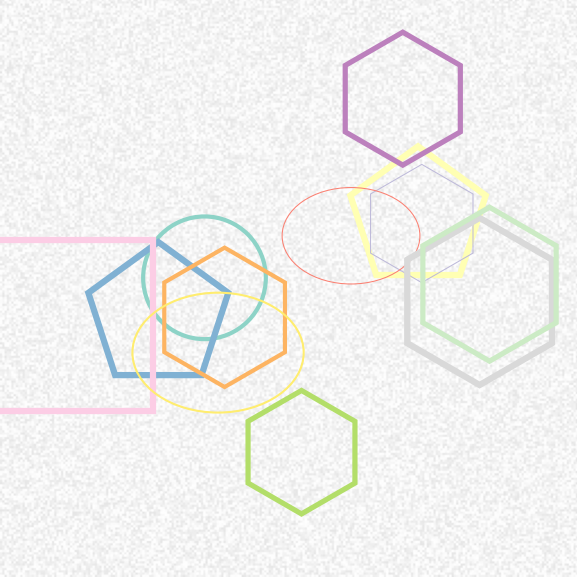[{"shape": "circle", "thickness": 2, "radius": 0.53, "center": [0.354, 0.518]}, {"shape": "pentagon", "thickness": 3, "radius": 0.62, "center": [0.724, 0.623]}, {"shape": "hexagon", "thickness": 0.5, "radius": 0.51, "center": [0.73, 0.612]}, {"shape": "oval", "thickness": 0.5, "radius": 0.6, "center": [0.608, 0.591]}, {"shape": "pentagon", "thickness": 3, "radius": 0.64, "center": [0.274, 0.453]}, {"shape": "hexagon", "thickness": 2, "radius": 0.6, "center": [0.389, 0.45]}, {"shape": "hexagon", "thickness": 2.5, "radius": 0.53, "center": [0.522, 0.216]}, {"shape": "square", "thickness": 3, "radius": 0.74, "center": [0.116, 0.436]}, {"shape": "hexagon", "thickness": 3, "radius": 0.72, "center": [0.831, 0.477]}, {"shape": "hexagon", "thickness": 2.5, "radius": 0.58, "center": [0.697, 0.828]}, {"shape": "hexagon", "thickness": 2.5, "radius": 0.67, "center": [0.848, 0.507]}, {"shape": "oval", "thickness": 1, "radius": 0.74, "center": [0.378, 0.389]}]